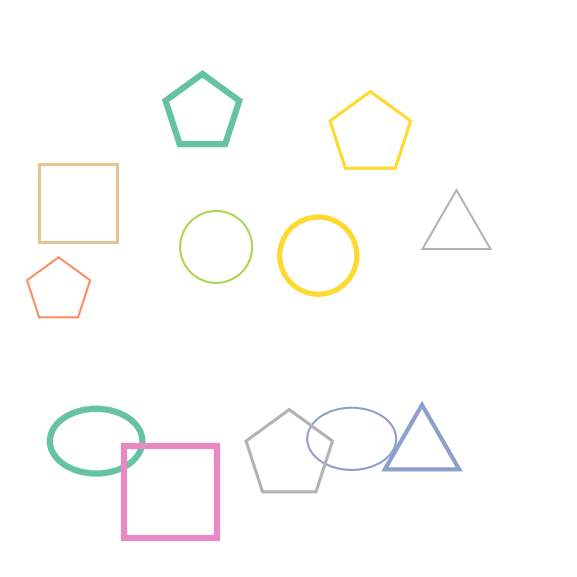[{"shape": "oval", "thickness": 3, "radius": 0.4, "center": [0.166, 0.235]}, {"shape": "pentagon", "thickness": 3, "radius": 0.34, "center": [0.351, 0.804]}, {"shape": "pentagon", "thickness": 1, "radius": 0.29, "center": [0.101, 0.496]}, {"shape": "triangle", "thickness": 2, "radius": 0.37, "center": [0.731, 0.224]}, {"shape": "oval", "thickness": 1, "radius": 0.38, "center": [0.609, 0.239]}, {"shape": "square", "thickness": 3, "radius": 0.4, "center": [0.295, 0.147]}, {"shape": "circle", "thickness": 1, "radius": 0.31, "center": [0.374, 0.572]}, {"shape": "pentagon", "thickness": 1.5, "radius": 0.37, "center": [0.641, 0.767]}, {"shape": "circle", "thickness": 2.5, "radius": 0.33, "center": [0.551, 0.556]}, {"shape": "square", "thickness": 1.5, "radius": 0.34, "center": [0.135, 0.648]}, {"shape": "triangle", "thickness": 1, "radius": 0.34, "center": [0.79, 0.602]}, {"shape": "pentagon", "thickness": 1.5, "radius": 0.39, "center": [0.501, 0.211]}]